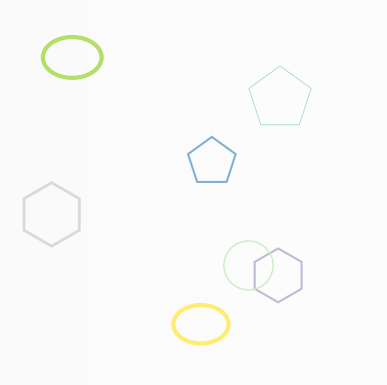[{"shape": "pentagon", "thickness": 0.5, "radius": 0.42, "center": [0.723, 0.744]}, {"shape": "hexagon", "thickness": 1.5, "radius": 0.35, "center": [0.718, 0.285]}, {"shape": "pentagon", "thickness": 1.5, "radius": 0.32, "center": [0.547, 0.58]}, {"shape": "oval", "thickness": 3, "radius": 0.38, "center": [0.186, 0.851]}, {"shape": "hexagon", "thickness": 2, "radius": 0.41, "center": [0.133, 0.443]}, {"shape": "circle", "thickness": 1, "radius": 0.32, "center": [0.641, 0.311]}, {"shape": "oval", "thickness": 3, "radius": 0.36, "center": [0.519, 0.158]}]